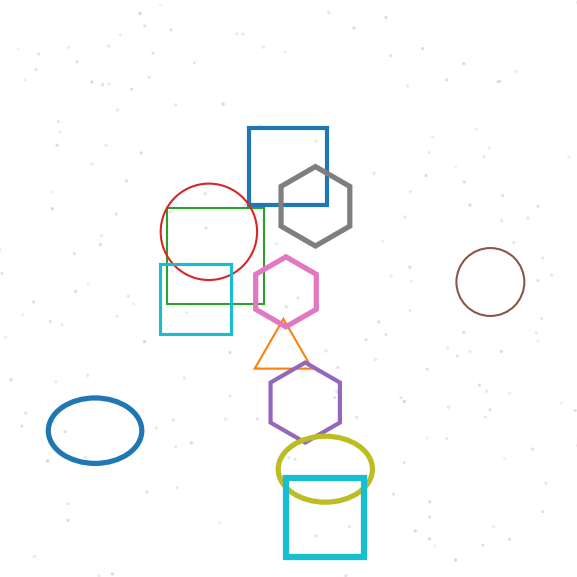[{"shape": "oval", "thickness": 2.5, "radius": 0.4, "center": [0.165, 0.253]}, {"shape": "square", "thickness": 2, "radius": 0.33, "center": [0.499, 0.711]}, {"shape": "triangle", "thickness": 1, "radius": 0.29, "center": [0.491, 0.39]}, {"shape": "square", "thickness": 1, "radius": 0.42, "center": [0.373, 0.556]}, {"shape": "circle", "thickness": 1, "radius": 0.42, "center": [0.362, 0.598]}, {"shape": "hexagon", "thickness": 2, "radius": 0.35, "center": [0.529, 0.302]}, {"shape": "circle", "thickness": 1, "radius": 0.29, "center": [0.849, 0.511]}, {"shape": "hexagon", "thickness": 2.5, "radius": 0.3, "center": [0.495, 0.494]}, {"shape": "hexagon", "thickness": 2.5, "radius": 0.34, "center": [0.546, 0.642]}, {"shape": "oval", "thickness": 2.5, "radius": 0.41, "center": [0.563, 0.187]}, {"shape": "square", "thickness": 1.5, "radius": 0.3, "center": [0.339, 0.482]}, {"shape": "square", "thickness": 3, "radius": 0.34, "center": [0.563, 0.104]}]